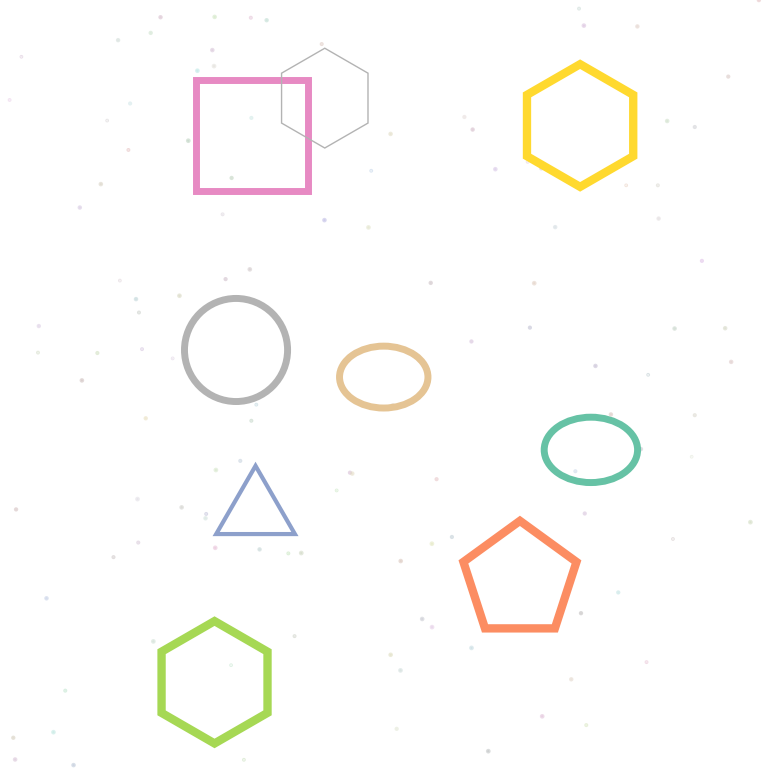[{"shape": "oval", "thickness": 2.5, "radius": 0.3, "center": [0.767, 0.416]}, {"shape": "pentagon", "thickness": 3, "radius": 0.39, "center": [0.675, 0.246]}, {"shape": "triangle", "thickness": 1.5, "radius": 0.3, "center": [0.332, 0.336]}, {"shape": "square", "thickness": 2.5, "radius": 0.36, "center": [0.327, 0.824]}, {"shape": "hexagon", "thickness": 3, "radius": 0.4, "center": [0.279, 0.114]}, {"shape": "hexagon", "thickness": 3, "radius": 0.4, "center": [0.753, 0.837]}, {"shape": "oval", "thickness": 2.5, "radius": 0.29, "center": [0.498, 0.51]}, {"shape": "hexagon", "thickness": 0.5, "radius": 0.32, "center": [0.422, 0.873]}, {"shape": "circle", "thickness": 2.5, "radius": 0.33, "center": [0.307, 0.545]}]